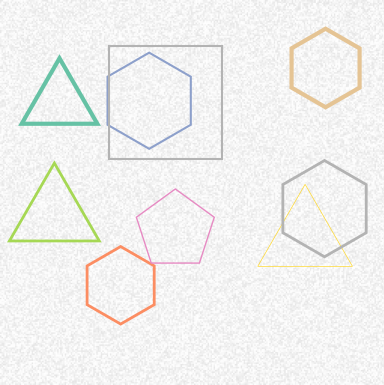[{"shape": "triangle", "thickness": 3, "radius": 0.57, "center": [0.155, 0.735]}, {"shape": "hexagon", "thickness": 2, "radius": 0.5, "center": [0.313, 0.259]}, {"shape": "hexagon", "thickness": 1.5, "radius": 0.62, "center": [0.387, 0.738]}, {"shape": "pentagon", "thickness": 1, "radius": 0.53, "center": [0.455, 0.403]}, {"shape": "triangle", "thickness": 2, "radius": 0.67, "center": [0.141, 0.442]}, {"shape": "triangle", "thickness": 0.5, "radius": 0.71, "center": [0.792, 0.379]}, {"shape": "hexagon", "thickness": 3, "radius": 0.51, "center": [0.846, 0.823]}, {"shape": "hexagon", "thickness": 2, "radius": 0.63, "center": [0.843, 0.458]}, {"shape": "square", "thickness": 1.5, "radius": 0.73, "center": [0.43, 0.734]}]